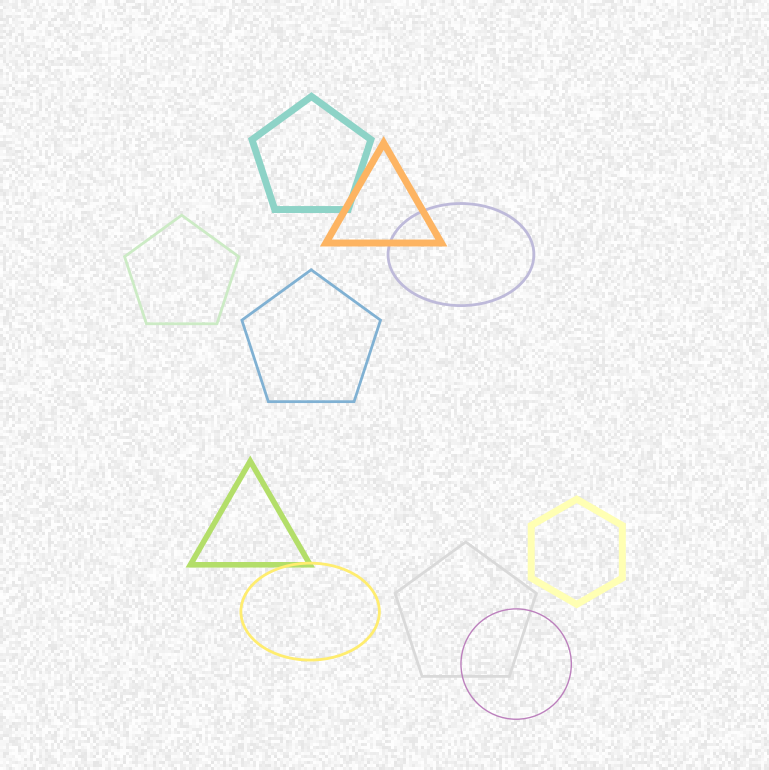[{"shape": "pentagon", "thickness": 2.5, "radius": 0.41, "center": [0.405, 0.794]}, {"shape": "hexagon", "thickness": 2.5, "radius": 0.34, "center": [0.749, 0.283]}, {"shape": "oval", "thickness": 1, "radius": 0.47, "center": [0.599, 0.669]}, {"shape": "pentagon", "thickness": 1, "radius": 0.47, "center": [0.404, 0.555]}, {"shape": "triangle", "thickness": 2.5, "radius": 0.43, "center": [0.498, 0.728]}, {"shape": "triangle", "thickness": 2, "radius": 0.45, "center": [0.325, 0.311]}, {"shape": "pentagon", "thickness": 1, "radius": 0.48, "center": [0.605, 0.2]}, {"shape": "circle", "thickness": 0.5, "radius": 0.36, "center": [0.67, 0.138]}, {"shape": "pentagon", "thickness": 1, "radius": 0.39, "center": [0.236, 0.643]}, {"shape": "oval", "thickness": 1, "radius": 0.45, "center": [0.403, 0.206]}]